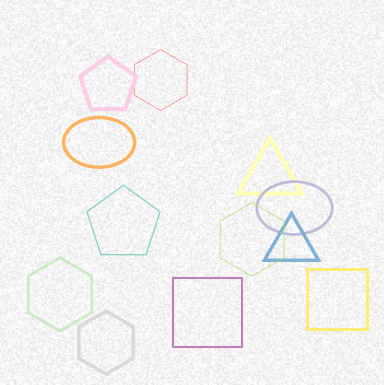[{"shape": "pentagon", "thickness": 1, "radius": 0.5, "center": [0.321, 0.419]}, {"shape": "triangle", "thickness": 3, "radius": 0.48, "center": [0.701, 0.545]}, {"shape": "oval", "thickness": 2, "radius": 0.49, "center": [0.765, 0.46]}, {"shape": "hexagon", "thickness": 0.5, "radius": 0.4, "center": [0.417, 0.792]}, {"shape": "triangle", "thickness": 2.5, "radius": 0.41, "center": [0.757, 0.365]}, {"shape": "oval", "thickness": 2.5, "radius": 0.46, "center": [0.258, 0.63]}, {"shape": "hexagon", "thickness": 0.5, "radius": 0.48, "center": [0.655, 0.378]}, {"shape": "pentagon", "thickness": 3, "radius": 0.38, "center": [0.281, 0.778]}, {"shape": "hexagon", "thickness": 2.5, "radius": 0.41, "center": [0.276, 0.11]}, {"shape": "square", "thickness": 1.5, "radius": 0.45, "center": [0.539, 0.189]}, {"shape": "hexagon", "thickness": 2, "radius": 0.48, "center": [0.156, 0.235]}, {"shape": "square", "thickness": 2, "radius": 0.39, "center": [0.875, 0.223]}]